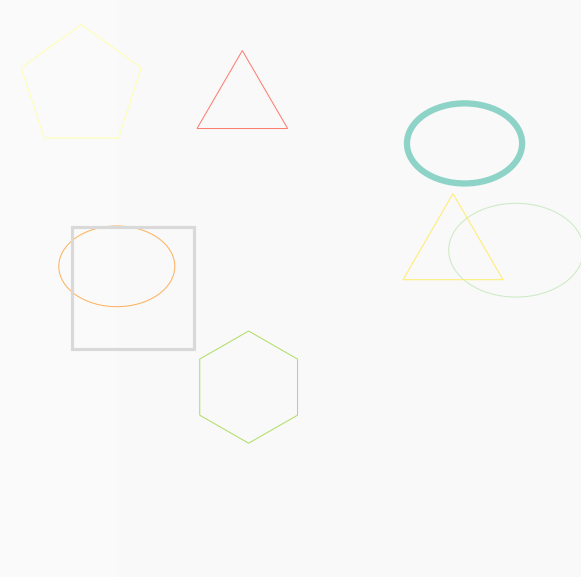[{"shape": "oval", "thickness": 3, "radius": 0.5, "center": [0.799, 0.751]}, {"shape": "pentagon", "thickness": 0.5, "radius": 0.54, "center": [0.14, 0.848]}, {"shape": "triangle", "thickness": 0.5, "radius": 0.45, "center": [0.417, 0.822]}, {"shape": "oval", "thickness": 0.5, "radius": 0.5, "center": [0.201, 0.538]}, {"shape": "hexagon", "thickness": 0.5, "radius": 0.49, "center": [0.428, 0.329]}, {"shape": "square", "thickness": 1.5, "radius": 0.53, "center": [0.229, 0.501]}, {"shape": "oval", "thickness": 0.5, "radius": 0.58, "center": [0.888, 0.566]}, {"shape": "triangle", "thickness": 0.5, "radius": 0.5, "center": [0.779, 0.564]}]